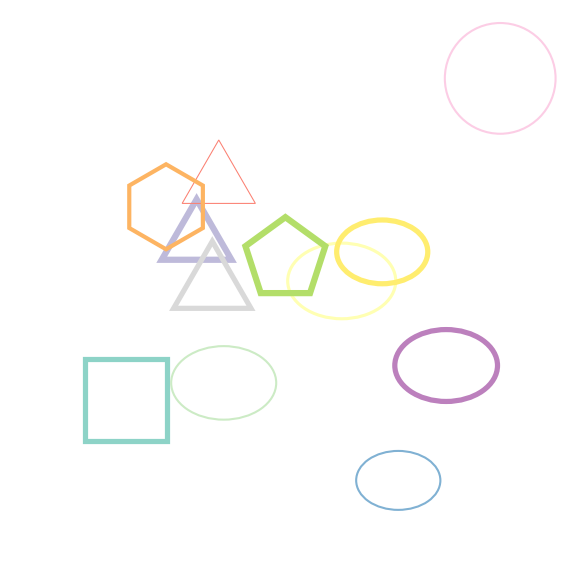[{"shape": "square", "thickness": 2.5, "radius": 0.35, "center": [0.219, 0.306]}, {"shape": "oval", "thickness": 1.5, "radius": 0.47, "center": [0.592, 0.513]}, {"shape": "triangle", "thickness": 3, "radius": 0.35, "center": [0.34, 0.584]}, {"shape": "triangle", "thickness": 0.5, "radius": 0.37, "center": [0.379, 0.684]}, {"shape": "oval", "thickness": 1, "radius": 0.36, "center": [0.69, 0.167]}, {"shape": "hexagon", "thickness": 2, "radius": 0.37, "center": [0.288, 0.641]}, {"shape": "pentagon", "thickness": 3, "radius": 0.36, "center": [0.494, 0.55]}, {"shape": "circle", "thickness": 1, "radius": 0.48, "center": [0.866, 0.863]}, {"shape": "triangle", "thickness": 2.5, "radius": 0.39, "center": [0.368, 0.504]}, {"shape": "oval", "thickness": 2.5, "radius": 0.44, "center": [0.773, 0.366]}, {"shape": "oval", "thickness": 1, "radius": 0.45, "center": [0.387, 0.336]}, {"shape": "oval", "thickness": 2.5, "radius": 0.39, "center": [0.662, 0.563]}]